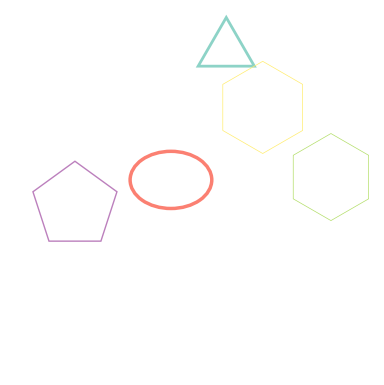[{"shape": "triangle", "thickness": 2, "radius": 0.42, "center": [0.588, 0.87]}, {"shape": "oval", "thickness": 2.5, "radius": 0.53, "center": [0.444, 0.533]}, {"shape": "hexagon", "thickness": 0.5, "radius": 0.57, "center": [0.86, 0.54]}, {"shape": "pentagon", "thickness": 1, "radius": 0.57, "center": [0.195, 0.466]}, {"shape": "hexagon", "thickness": 0.5, "radius": 0.6, "center": [0.682, 0.721]}]